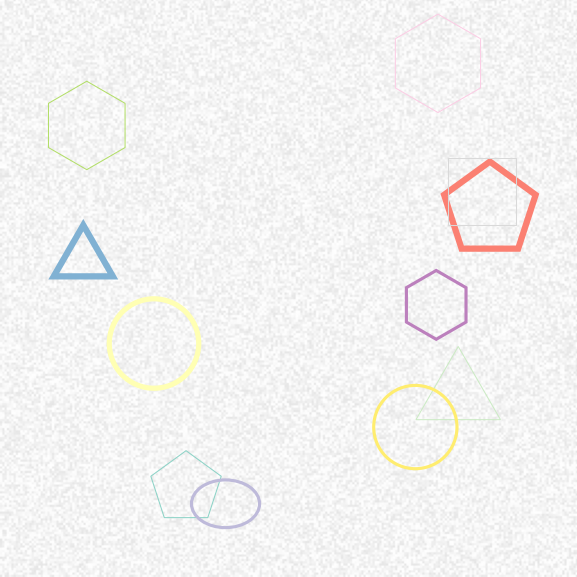[{"shape": "pentagon", "thickness": 0.5, "radius": 0.32, "center": [0.322, 0.155]}, {"shape": "circle", "thickness": 2.5, "radius": 0.39, "center": [0.267, 0.404]}, {"shape": "oval", "thickness": 1.5, "radius": 0.29, "center": [0.391, 0.127]}, {"shape": "pentagon", "thickness": 3, "radius": 0.42, "center": [0.848, 0.636]}, {"shape": "triangle", "thickness": 3, "radius": 0.3, "center": [0.144, 0.55]}, {"shape": "hexagon", "thickness": 0.5, "radius": 0.38, "center": [0.15, 0.782]}, {"shape": "hexagon", "thickness": 0.5, "radius": 0.43, "center": [0.758, 0.889]}, {"shape": "square", "thickness": 0.5, "radius": 0.29, "center": [0.834, 0.668]}, {"shape": "hexagon", "thickness": 1.5, "radius": 0.3, "center": [0.755, 0.471]}, {"shape": "triangle", "thickness": 0.5, "radius": 0.42, "center": [0.793, 0.315]}, {"shape": "circle", "thickness": 1.5, "radius": 0.36, "center": [0.719, 0.26]}]